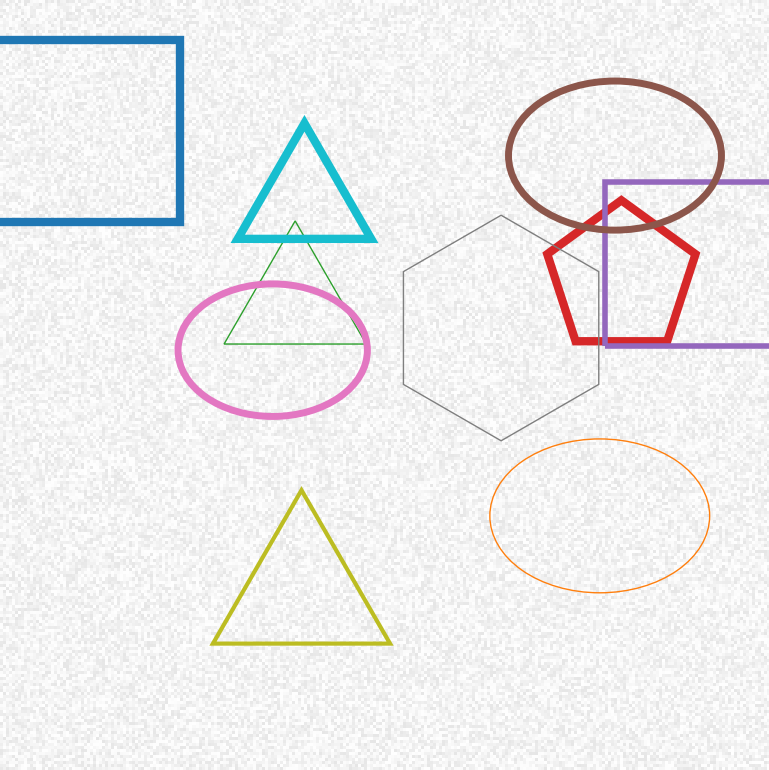[{"shape": "square", "thickness": 3, "radius": 0.59, "center": [0.116, 0.829]}, {"shape": "oval", "thickness": 0.5, "radius": 0.71, "center": [0.779, 0.33]}, {"shape": "triangle", "thickness": 0.5, "radius": 0.53, "center": [0.383, 0.606]}, {"shape": "pentagon", "thickness": 3, "radius": 0.51, "center": [0.807, 0.639]}, {"shape": "square", "thickness": 2, "radius": 0.53, "center": [0.893, 0.657]}, {"shape": "oval", "thickness": 2.5, "radius": 0.69, "center": [0.799, 0.798]}, {"shape": "oval", "thickness": 2.5, "radius": 0.61, "center": [0.354, 0.545]}, {"shape": "hexagon", "thickness": 0.5, "radius": 0.73, "center": [0.651, 0.574]}, {"shape": "triangle", "thickness": 1.5, "radius": 0.66, "center": [0.392, 0.231]}, {"shape": "triangle", "thickness": 3, "radius": 0.5, "center": [0.395, 0.74]}]